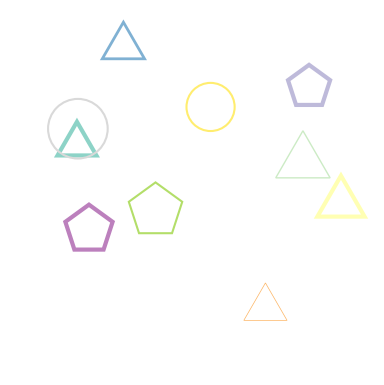[{"shape": "triangle", "thickness": 3, "radius": 0.29, "center": [0.2, 0.625]}, {"shape": "triangle", "thickness": 3, "radius": 0.35, "center": [0.886, 0.473]}, {"shape": "pentagon", "thickness": 3, "radius": 0.29, "center": [0.803, 0.774]}, {"shape": "triangle", "thickness": 2, "radius": 0.32, "center": [0.321, 0.879]}, {"shape": "triangle", "thickness": 0.5, "radius": 0.32, "center": [0.689, 0.2]}, {"shape": "pentagon", "thickness": 1.5, "radius": 0.36, "center": [0.404, 0.453]}, {"shape": "circle", "thickness": 1.5, "radius": 0.39, "center": [0.202, 0.666]}, {"shape": "pentagon", "thickness": 3, "radius": 0.32, "center": [0.231, 0.404]}, {"shape": "triangle", "thickness": 1, "radius": 0.41, "center": [0.787, 0.579]}, {"shape": "circle", "thickness": 1.5, "radius": 0.31, "center": [0.547, 0.722]}]